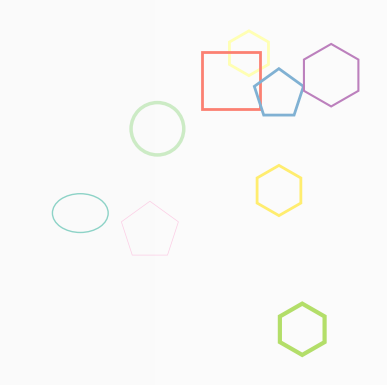[{"shape": "oval", "thickness": 1, "radius": 0.36, "center": [0.207, 0.447]}, {"shape": "hexagon", "thickness": 2, "radius": 0.29, "center": [0.642, 0.862]}, {"shape": "square", "thickness": 2, "radius": 0.37, "center": [0.596, 0.791]}, {"shape": "pentagon", "thickness": 2, "radius": 0.33, "center": [0.72, 0.755]}, {"shape": "hexagon", "thickness": 3, "radius": 0.33, "center": [0.78, 0.145]}, {"shape": "pentagon", "thickness": 0.5, "radius": 0.39, "center": [0.387, 0.4]}, {"shape": "hexagon", "thickness": 1.5, "radius": 0.41, "center": [0.855, 0.805]}, {"shape": "circle", "thickness": 2.5, "radius": 0.34, "center": [0.406, 0.666]}, {"shape": "hexagon", "thickness": 2, "radius": 0.33, "center": [0.72, 0.505]}]